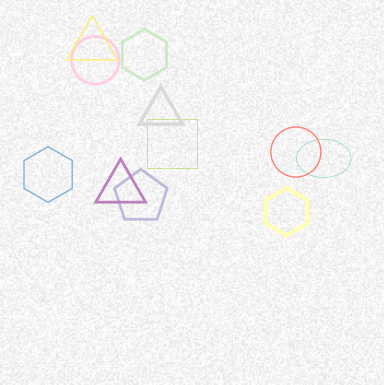[{"shape": "oval", "thickness": 0.5, "radius": 0.35, "center": [0.841, 0.588]}, {"shape": "hexagon", "thickness": 3, "radius": 0.31, "center": [0.744, 0.45]}, {"shape": "pentagon", "thickness": 2, "radius": 0.36, "center": [0.366, 0.489]}, {"shape": "circle", "thickness": 1, "radius": 0.32, "center": [0.769, 0.605]}, {"shape": "hexagon", "thickness": 1, "radius": 0.36, "center": [0.125, 0.547]}, {"shape": "square", "thickness": 0.5, "radius": 0.32, "center": [0.447, 0.627]}, {"shape": "circle", "thickness": 2, "radius": 0.31, "center": [0.248, 0.843]}, {"shape": "triangle", "thickness": 2.5, "radius": 0.32, "center": [0.418, 0.71]}, {"shape": "triangle", "thickness": 2, "radius": 0.37, "center": [0.313, 0.512]}, {"shape": "hexagon", "thickness": 2, "radius": 0.33, "center": [0.375, 0.858]}, {"shape": "triangle", "thickness": 1, "radius": 0.38, "center": [0.239, 0.883]}]